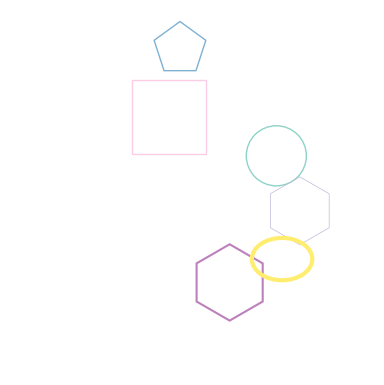[{"shape": "circle", "thickness": 1, "radius": 0.39, "center": [0.718, 0.595]}, {"shape": "hexagon", "thickness": 0.5, "radius": 0.44, "center": [0.779, 0.453]}, {"shape": "pentagon", "thickness": 1, "radius": 0.35, "center": [0.467, 0.874]}, {"shape": "square", "thickness": 1, "radius": 0.48, "center": [0.438, 0.696]}, {"shape": "hexagon", "thickness": 1.5, "radius": 0.5, "center": [0.596, 0.266]}, {"shape": "oval", "thickness": 3, "radius": 0.39, "center": [0.733, 0.327]}]